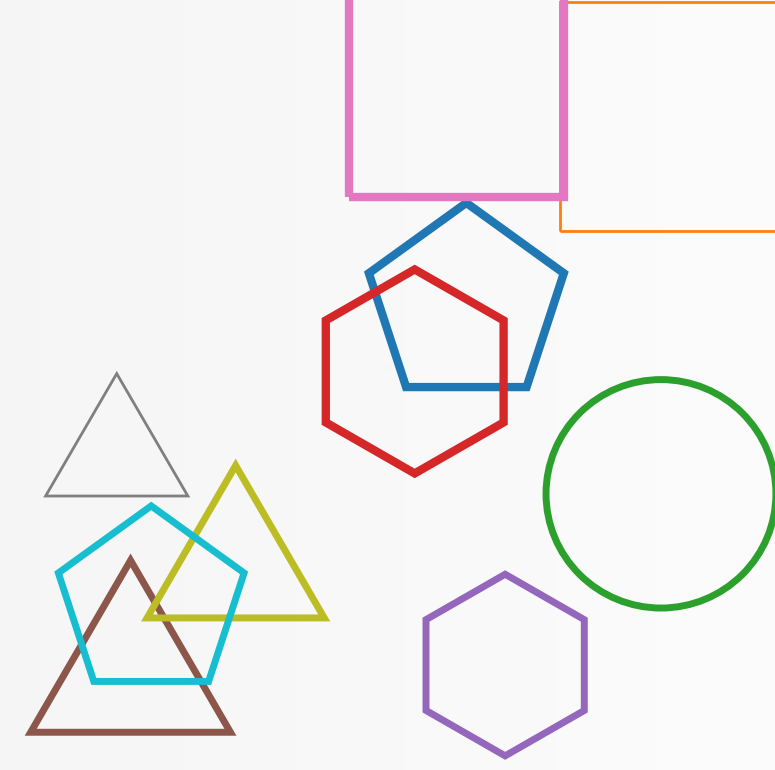[{"shape": "pentagon", "thickness": 3, "radius": 0.66, "center": [0.602, 0.604]}, {"shape": "square", "thickness": 1, "radius": 0.74, "center": [0.872, 0.849]}, {"shape": "circle", "thickness": 2.5, "radius": 0.74, "center": [0.853, 0.359]}, {"shape": "hexagon", "thickness": 3, "radius": 0.66, "center": [0.535, 0.518]}, {"shape": "hexagon", "thickness": 2.5, "radius": 0.59, "center": [0.652, 0.136]}, {"shape": "triangle", "thickness": 2.5, "radius": 0.74, "center": [0.168, 0.123]}, {"shape": "square", "thickness": 3, "radius": 0.69, "center": [0.589, 0.882]}, {"shape": "triangle", "thickness": 1, "radius": 0.53, "center": [0.151, 0.409]}, {"shape": "triangle", "thickness": 2.5, "radius": 0.66, "center": [0.304, 0.263]}, {"shape": "pentagon", "thickness": 2.5, "radius": 0.63, "center": [0.195, 0.217]}]